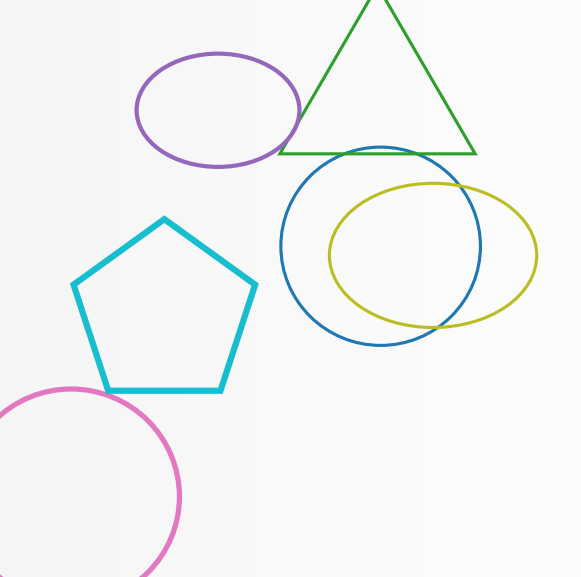[{"shape": "circle", "thickness": 1.5, "radius": 0.86, "center": [0.655, 0.573]}, {"shape": "triangle", "thickness": 1.5, "radius": 0.97, "center": [0.649, 0.83]}, {"shape": "oval", "thickness": 2, "radius": 0.7, "center": [0.375, 0.808]}, {"shape": "circle", "thickness": 2.5, "radius": 0.93, "center": [0.122, 0.139]}, {"shape": "oval", "thickness": 1.5, "radius": 0.89, "center": [0.745, 0.557]}, {"shape": "pentagon", "thickness": 3, "radius": 0.82, "center": [0.283, 0.455]}]